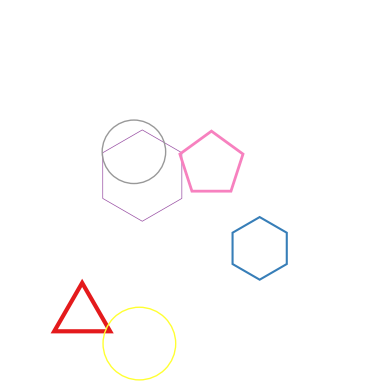[{"shape": "triangle", "thickness": 3, "radius": 0.42, "center": [0.213, 0.181]}, {"shape": "hexagon", "thickness": 1.5, "radius": 0.41, "center": [0.674, 0.355]}, {"shape": "hexagon", "thickness": 0.5, "radius": 0.59, "center": [0.37, 0.544]}, {"shape": "circle", "thickness": 1, "radius": 0.47, "center": [0.362, 0.108]}, {"shape": "pentagon", "thickness": 2, "radius": 0.43, "center": [0.549, 0.573]}, {"shape": "circle", "thickness": 1, "radius": 0.41, "center": [0.348, 0.606]}]